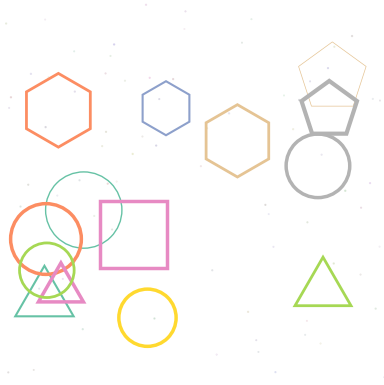[{"shape": "circle", "thickness": 1, "radius": 0.5, "center": [0.218, 0.454]}, {"shape": "triangle", "thickness": 1.5, "radius": 0.44, "center": [0.115, 0.222]}, {"shape": "circle", "thickness": 2.5, "radius": 0.46, "center": [0.119, 0.379]}, {"shape": "hexagon", "thickness": 2, "radius": 0.48, "center": [0.152, 0.714]}, {"shape": "hexagon", "thickness": 1.5, "radius": 0.35, "center": [0.431, 0.719]}, {"shape": "triangle", "thickness": 2.5, "radius": 0.34, "center": [0.158, 0.25]}, {"shape": "square", "thickness": 2.5, "radius": 0.43, "center": [0.348, 0.39]}, {"shape": "triangle", "thickness": 2, "radius": 0.42, "center": [0.839, 0.248]}, {"shape": "circle", "thickness": 2, "radius": 0.35, "center": [0.122, 0.298]}, {"shape": "circle", "thickness": 2.5, "radius": 0.37, "center": [0.383, 0.175]}, {"shape": "hexagon", "thickness": 2, "radius": 0.47, "center": [0.617, 0.634]}, {"shape": "pentagon", "thickness": 0.5, "radius": 0.46, "center": [0.863, 0.799]}, {"shape": "pentagon", "thickness": 3, "radius": 0.38, "center": [0.855, 0.714]}, {"shape": "circle", "thickness": 2.5, "radius": 0.41, "center": [0.826, 0.569]}]